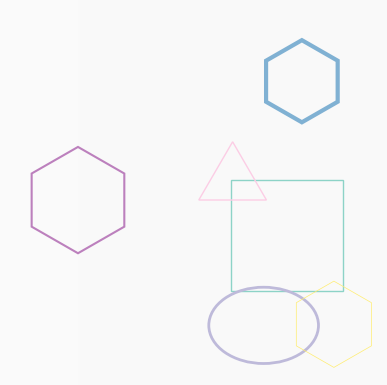[{"shape": "square", "thickness": 1, "radius": 0.72, "center": [0.741, 0.388]}, {"shape": "oval", "thickness": 2, "radius": 0.71, "center": [0.68, 0.155]}, {"shape": "hexagon", "thickness": 3, "radius": 0.53, "center": [0.779, 0.789]}, {"shape": "triangle", "thickness": 1, "radius": 0.5, "center": [0.6, 0.531]}, {"shape": "hexagon", "thickness": 1.5, "radius": 0.69, "center": [0.201, 0.48]}, {"shape": "hexagon", "thickness": 0.5, "radius": 0.56, "center": [0.862, 0.158]}]